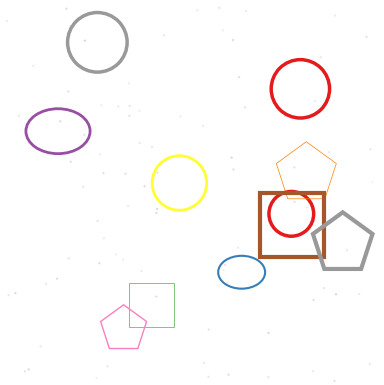[{"shape": "circle", "thickness": 2.5, "radius": 0.29, "center": [0.757, 0.445]}, {"shape": "circle", "thickness": 2.5, "radius": 0.38, "center": [0.78, 0.769]}, {"shape": "oval", "thickness": 1.5, "radius": 0.3, "center": [0.628, 0.293]}, {"shape": "square", "thickness": 0.5, "radius": 0.29, "center": [0.394, 0.208]}, {"shape": "oval", "thickness": 2, "radius": 0.42, "center": [0.151, 0.659]}, {"shape": "pentagon", "thickness": 0.5, "radius": 0.41, "center": [0.796, 0.55]}, {"shape": "circle", "thickness": 2, "radius": 0.35, "center": [0.466, 0.525]}, {"shape": "square", "thickness": 3, "radius": 0.42, "center": [0.759, 0.416]}, {"shape": "pentagon", "thickness": 1, "radius": 0.31, "center": [0.321, 0.145]}, {"shape": "circle", "thickness": 2.5, "radius": 0.39, "center": [0.253, 0.89]}, {"shape": "pentagon", "thickness": 3, "radius": 0.41, "center": [0.89, 0.367]}]